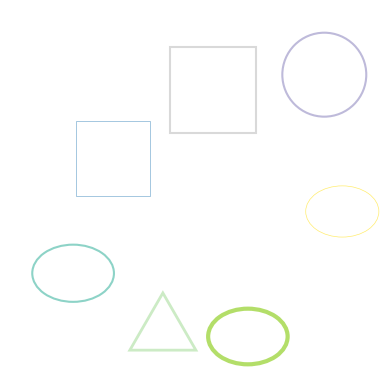[{"shape": "oval", "thickness": 1.5, "radius": 0.53, "center": [0.19, 0.29]}, {"shape": "circle", "thickness": 1.5, "radius": 0.55, "center": [0.842, 0.806]}, {"shape": "square", "thickness": 0.5, "radius": 0.48, "center": [0.293, 0.589]}, {"shape": "oval", "thickness": 3, "radius": 0.52, "center": [0.644, 0.126]}, {"shape": "square", "thickness": 1.5, "radius": 0.56, "center": [0.554, 0.766]}, {"shape": "triangle", "thickness": 2, "radius": 0.5, "center": [0.423, 0.14]}, {"shape": "oval", "thickness": 0.5, "radius": 0.48, "center": [0.889, 0.451]}]